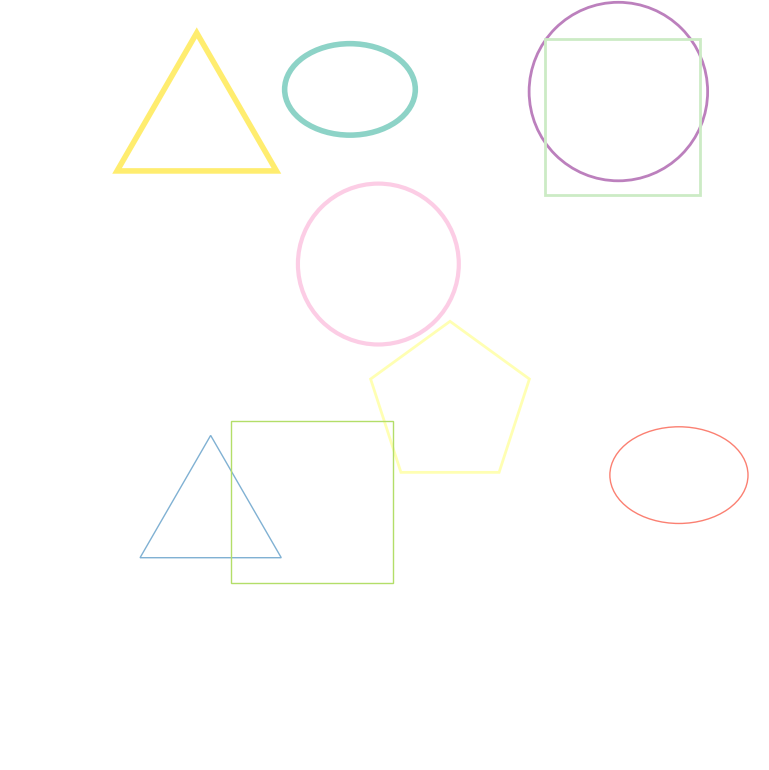[{"shape": "oval", "thickness": 2, "radius": 0.42, "center": [0.455, 0.884]}, {"shape": "pentagon", "thickness": 1, "radius": 0.54, "center": [0.584, 0.474]}, {"shape": "oval", "thickness": 0.5, "radius": 0.45, "center": [0.882, 0.383]}, {"shape": "triangle", "thickness": 0.5, "radius": 0.53, "center": [0.274, 0.329]}, {"shape": "square", "thickness": 0.5, "radius": 0.53, "center": [0.405, 0.348]}, {"shape": "circle", "thickness": 1.5, "radius": 0.52, "center": [0.491, 0.657]}, {"shape": "circle", "thickness": 1, "radius": 0.58, "center": [0.803, 0.881]}, {"shape": "square", "thickness": 1, "radius": 0.51, "center": [0.808, 0.848]}, {"shape": "triangle", "thickness": 2, "radius": 0.6, "center": [0.256, 0.838]}]